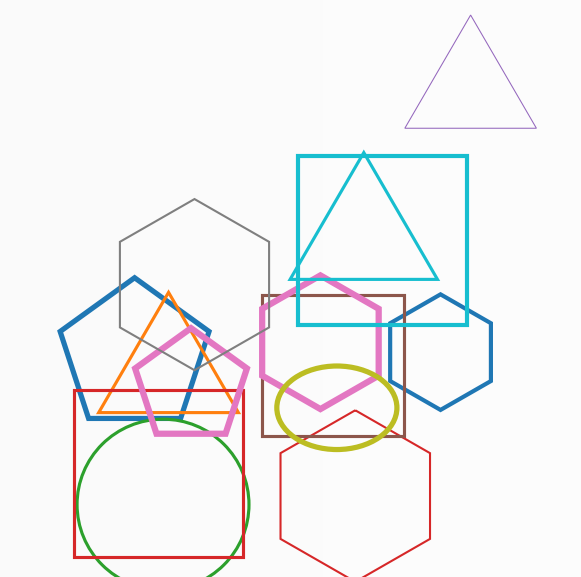[{"shape": "hexagon", "thickness": 2, "radius": 0.5, "center": [0.758, 0.389]}, {"shape": "pentagon", "thickness": 2.5, "radius": 0.67, "center": [0.232, 0.384]}, {"shape": "triangle", "thickness": 1.5, "radius": 0.69, "center": [0.29, 0.354]}, {"shape": "circle", "thickness": 1.5, "radius": 0.74, "center": [0.28, 0.125]}, {"shape": "hexagon", "thickness": 1, "radius": 0.74, "center": [0.611, 0.14]}, {"shape": "square", "thickness": 1.5, "radius": 0.73, "center": [0.273, 0.179]}, {"shape": "triangle", "thickness": 0.5, "radius": 0.65, "center": [0.81, 0.842]}, {"shape": "square", "thickness": 1.5, "radius": 0.61, "center": [0.572, 0.367]}, {"shape": "pentagon", "thickness": 3, "radius": 0.51, "center": [0.329, 0.33]}, {"shape": "hexagon", "thickness": 3, "radius": 0.58, "center": [0.551, 0.407]}, {"shape": "hexagon", "thickness": 1, "radius": 0.74, "center": [0.335, 0.506]}, {"shape": "oval", "thickness": 2.5, "radius": 0.52, "center": [0.58, 0.293]}, {"shape": "square", "thickness": 2, "radius": 0.73, "center": [0.658, 0.583]}, {"shape": "triangle", "thickness": 1.5, "radius": 0.73, "center": [0.626, 0.589]}]